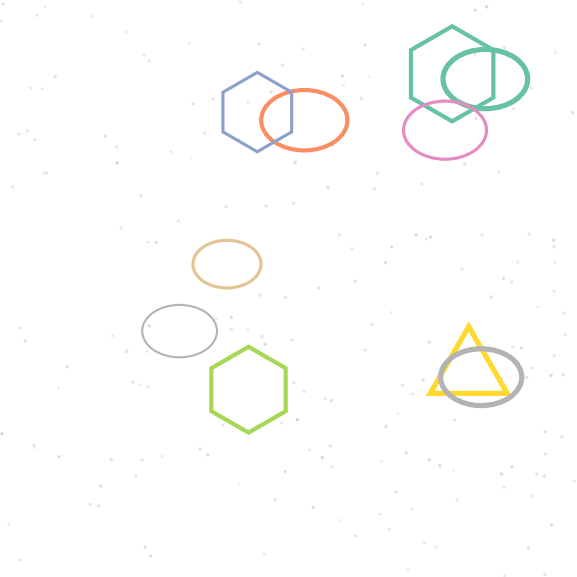[{"shape": "oval", "thickness": 2.5, "radius": 0.37, "center": [0.84, 0.862]}, {"shape": "hexagon", "thickness": 2, "radius": 0.41, "center": [0.783, 0.871]}, {"shape": "oval", "thickness": 2, "radius": 0.37, "center": [0.527, 0.791]}, {"shape": "hexagon", "thickness": 1.5, "radius": 0.34, "center": [0.446, 0.805]}, {"shape": "oval", "thickness": 1.5, "radius": 0.36, "center": [0.771, 0.774]}, {"shape": "hexagon", "thickness": 2, "radius": 0.37, "center": [0.43, 0.324]}, {"shape": "triangle", "thickness": 2.5, "radius": 0.39, "center": [0.812, 0.357]}, {"shape": "oval", "thickness": 1.5, "radius": 0.29, "center": [0.393, 0.542]}, {"shape": "oval", "thickness": 2.5, "radius": 0.35, "center": [0.833, 0.346]}, {"shape": "oval", "thickness": 1, "radius": 0.32, "center": [0.311, 0.426]}]